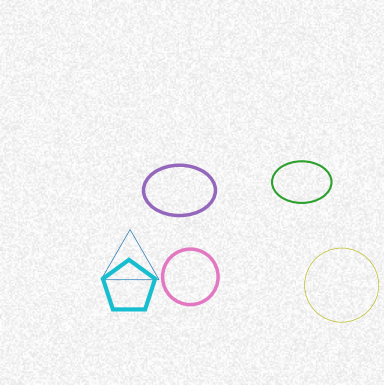[{"shape": "triangle", "thickness": 0.5, "radius": 0.43, "center": [0.338, 0.317]}, {"shape": "oval", "thickness": 1.5, "radius": 0.39, "center": [0.784, 0.527]}, {"shape": "oval", "thickness": 2.5, "radius": 0.47, "center": [0.466, 0.505]}, {"shape": "circle", "thickness": 2.5, "radius": 0.36, "center": [0.494, 0.281]}, {"shape": "circle", "thickness": 0.5, "radius": 0.48, "center": [0.887, 0.259]}, {"shape": "pentagon", "thickness": 3, "radius": 0.36, "center": [0.335, 0.254]}]